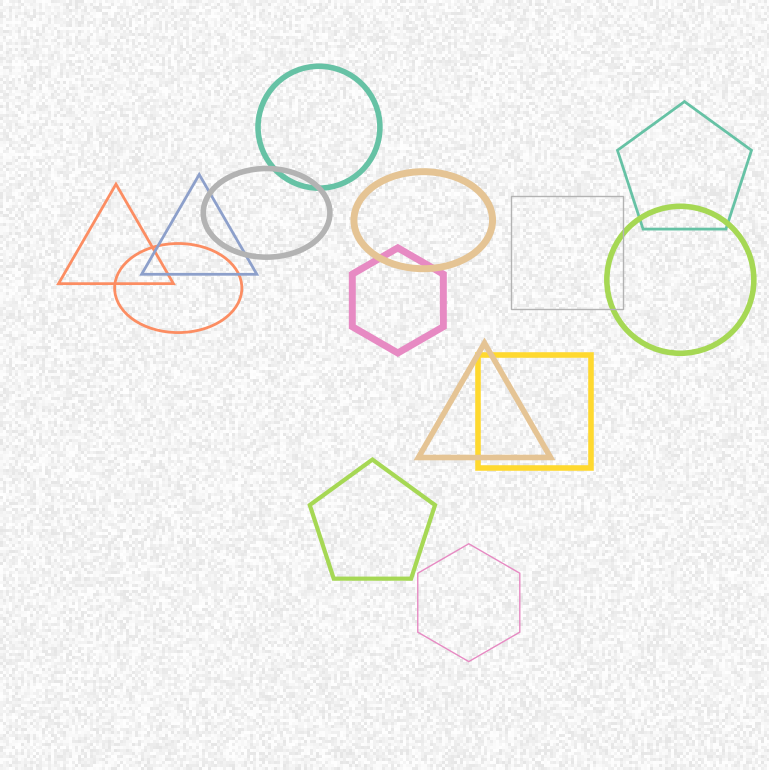[{"shape": "pentagon", "thickness": 1, "radius": 0.46, "center": [0.889, 0.777]}, {"shape": "circle", "thickness": 2, "radius": 0.4, "center": [0.414, 0.835]}, {"shape": "oval", "thickness": 1, "radius": 0.41, "center": [0.231, 0.626]}, {"shape": "triangle", "thickness": 1, "radius": 0.43, "center": [0.151, 0.675]}, {"shape": "triangle", "thickness": 1, "radius": 0.43, "center": [0.259, 0.687]}, {"shape": "hexagon", "thickness": 0.5, "radius": 0.38, "center": [0.609, 0.217]}, {"shape": "hexagon", "thickness": 2.5, "radius": 0.34, "center": [0.517, 0.61]}, {"shape": "pentagon", "thickness": 1.5, "radius": 0.43, "center": [0.484, 0.318]}, {"shape": "circle", "thickness": 2, "radius": 0.48, "center": [0.884, 0.637]}, {"shape": "square", "thickness": 2, "radius": 0.37, "center": [0.694, 0.465]}, {"shape": "triangle", "thickness": 2, "radius": 0.5, "center": [0.629, 0.455]}, {"shape": "oval", "thickness": 2.5, "radius": 0.45, "center": [0.55, 0.714]}, {"shape": "oval", "thickness": 2, "radius": 0.41, "center": [0.346, 0.724]}, {"shape": "square", "thickness": 0.5, "radius": 0.37, "center": [0.736, 0.672]}]